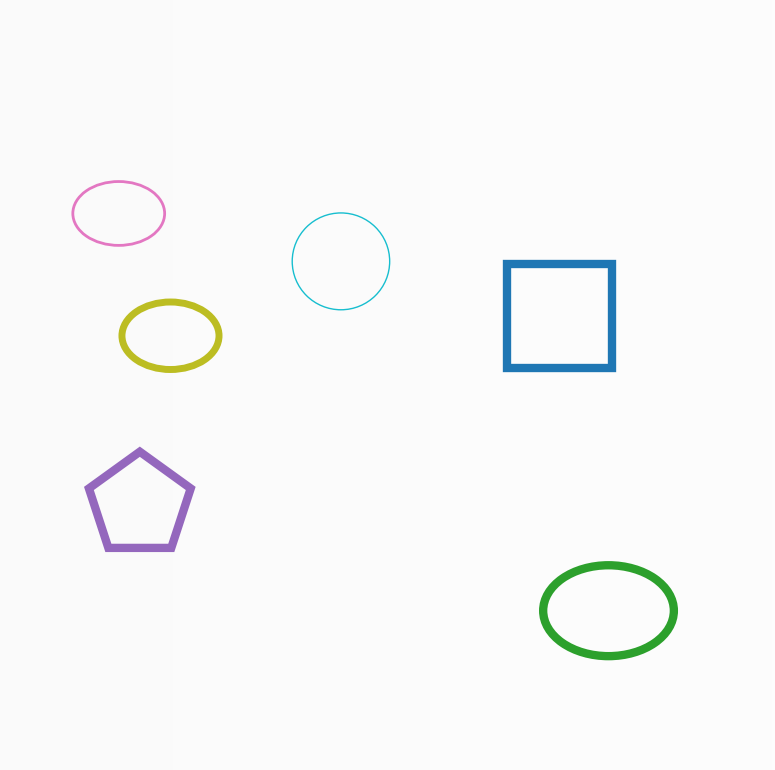[{"shape": "square", "thickness": 3, "radius": 0.34, "center": [0.722, 0.589]}, {"shape": "oval", "thickness": 3, "radius": 0.42, "center": [0.785, 0.207]}, {"shape": "pentagon", "thickness": 3, "radius": 0.35, "center": [0.18, 0.344]}, {"shape": "oval", "thickness": 1, "radius": 0.3, "center": [0.153, 0.723]}, {"shape": "oval", "thickness": 2.5, "radius": 0.31, "center": [0.22, 0.564]}, {"shape": "circle", "thickness": 0.5, "radius": 0.31, "center": [0.44, 0.661]}]